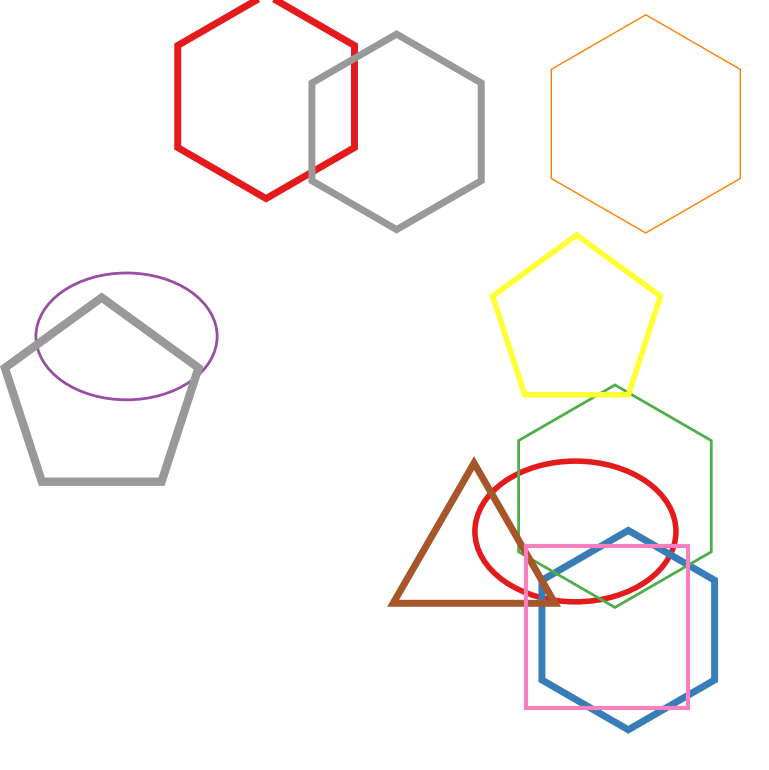[{"shape": "oval", "thickness": 2, "radius": 0.65, "center": [0.747, 0.31]}, {"shape": "hexagon", "thickness": 2.5, "radius": 0.66, "center": [0.346, 0.875]}, {"shape": "hexagon", "thickness": 2.5, "radius": 0.65, "center": [0.816, 0.182]}, {"shape": "hexagon", "thickness": 1, "radius": 0.72, "center": [0.799, 0.356]}, {"shape": "oval", "thickness": 1, "radius": 0.59, "center": [0.164, 0.563]}, {"shape": "hexagon", "thickness": 0.5, "radius": 0.71, "center": [0.839, 0.839]}, {"shape": "pentagon", "thickness": 2, "radius": 0.57, "center": [0.749, 0.58]}, {"shape": "triangle", "thickness": 2.5, "radius": 0.61, "center": [0.616, 0.277]}, {"shape": "square", "thickness": 1.5, "radius": 0.53, "center": [0.788, 0.185]}, {"shape": "pentagon", "thickness": 3, "radius": 0.66, "center": [0.132, 0.481]}, {"shape": "hexagon", "thickness": 2.5, "radius": 0.63, "center": [0.515, 0.829]}]